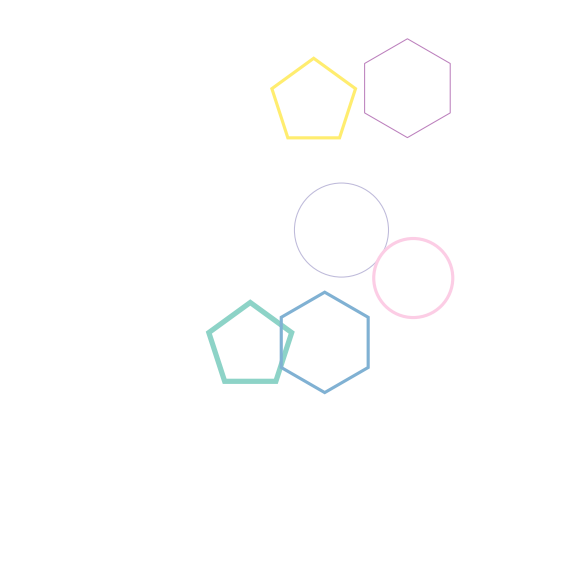[{"shape": "pentagon", "thickness": 2.5, "radius": 0.38, "center": [0.433, 0.4]}, {"shape": "circle", "thickness": 0.5, "radius": 0.41, "center": [0.591, 0.601]}, {"shape": "hexagon", "thickness": 1.5, "radius": 0.43, "center": [0.562, 0.406]}, {"shape": "circle", "thickness": 1.5, "radius": 0.34, "center": [0.716, 0.518]}, {"shape": "hexagon", "thickness": 0.5, "radius": 0.43, "center": [0.705, 0.846]}, {"shape": "pentagon", "thickness": 1.5, "radius": 0.38, "center": [0.543, 0.822]}]